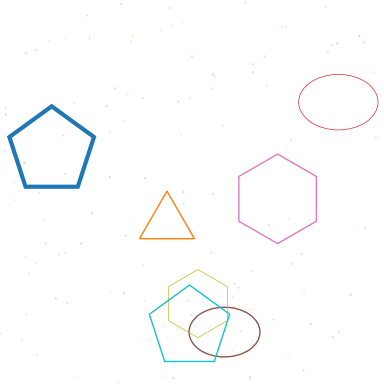[{"shape": "pentagon", "thickness": 3, "radius": 0.58, "center": [0.134, 0.608]}, {"shape": "triangle", "thickness": 1, "radius": 0.41, "center": [0.434, 0.421]}, {"shape": "oval", "thickness": 0.5, "radius": 0.52, "center": [0.879, 0.735]}, {"shape": "oval", "thickness": 1, "radius": 0.46, "center": [0.583, 0.137]}, {"shape": "hexagon", "thickness": 1, "radius": 0.58, "center": [0.721, 0.484]}, {"shape": "hexagon", "thickness": 0.5, "radius": 0.44, "center": [0.514, 0.211]}, {"shape": "pentagon", "thickness": 1, "radius": 0.55, "center": [0.492, 0.15]}]